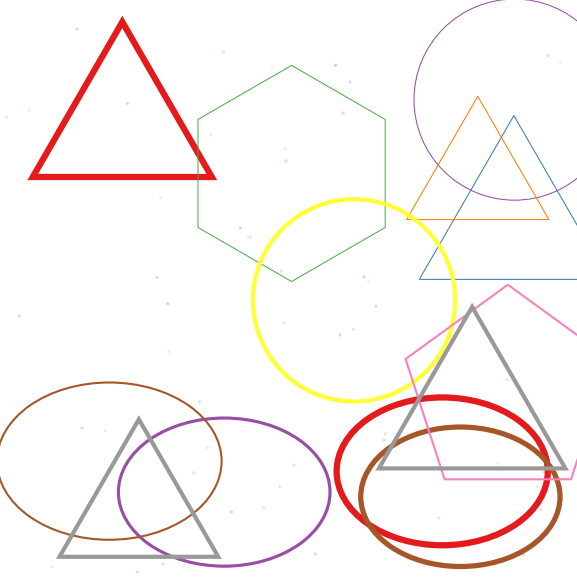[{"shape": "triangle", "thickness": 3, "radius": 0.89, "center": [0.212, 0.782]}, {"shape": "oval", "thickness": 3, "radius": 0.91, "center": [0.766, 0.183]}, {"shape": "triangle", "thickness": 0.5, "radius": 0.95, "center": [0.89, 0.61]}, {"shape": "hexagon", "thickness": 0.5, "radius": 0.94, "center": [0.505, 0.699]}, {"shape": "oval", "thickness": 1.5, "radius": 0.92, "center": [0.388, 0.147]}, {"shape": "circle", "thickness": 0.5, "radius": 0.87, "center": [0.891, 0.827]}, {"shape": "triangle", "thickness": 0.5, "radius": 0.71, "center": [0.827, 0.69]}, {"shape": "circle", "thickness": 2, "radius": 0.88, "center": [0.613, 0.479]}, {"shape": "oval", "thickness": 2.5, "radius": 0.86, "center": [0.797, 0.139]}, {"shape": "oval", "thickness": 1, "radius": 0.97, "center": [0.189, 0.201]}, {"shape": "pentagon", "thickness": 1, "radius": 0.93, "center": [0.879, 0.32]}, {"shape": "triangle", "thickness": 2, "radius": 0.79, "center": [0.24, 0.114]}, {"shape": "triangle", "thickness": 2, "radius": 0.93, "center": [0.818, 0.281]}]